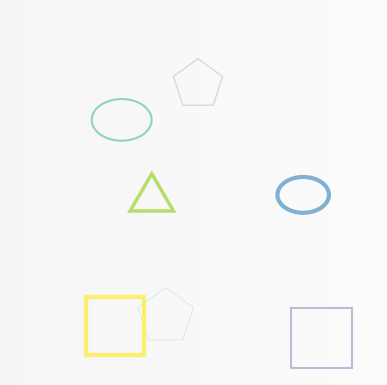[{"shape": "oval", "thickness": 1.5, "radius": 0.39, "center": [0.314, 0.689]}, {"shape": "square", "thickness": 1.5, "radius": 0.39, "center": [0.829, 0.122]}, {"shape": "oval", "thickness": 3, "radius": 0.33, "center": [0.782, 0.494]}, {"shape": "triangle", "thickness": 2.5, "radius": 0.32, "center": [0.392, 0.484]}, {"shape": "pentagon", "thickness": 1, "radius": 0.33, "center": [0.511, 0.781]}, {"shape": "pentagon", "thickness": 0.5, "radius": 0.38, "center": [0.428, 0.178]}, {"shape": "square", "thickness": 3, "radius": 0.38, "center": [0.297, 0.153]}]